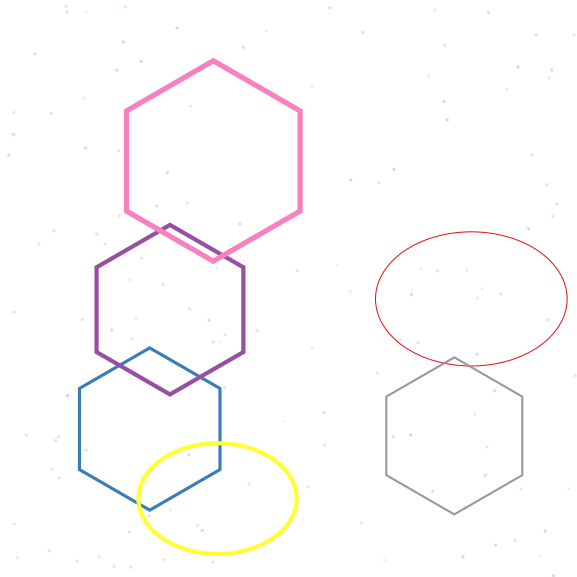[{"shape": "oval", "thickness": 0.5, "radius": 0.83, "center": [0.816, 0.482]}, {"shape": "hexagon", "thickness": 1.5, "radius": 0.7, "center": [0.259, 0.256]}, {"shape": "hexagon", "thickness": 2, "radius": 0.73, "center": [0.294, 0.463]}, {"shape": "oval", "thickness": 2, "radius": 0.68, "center": [0.377, 0.136]}, {"shape": "hexagon", "thickness": 2.5, "radius": 0.87, "center": [0.369, 0.72]}, {"shape": "hexagon", "thickness": 1, "radius": 0.68, "center": [0.787, 0.244]}]